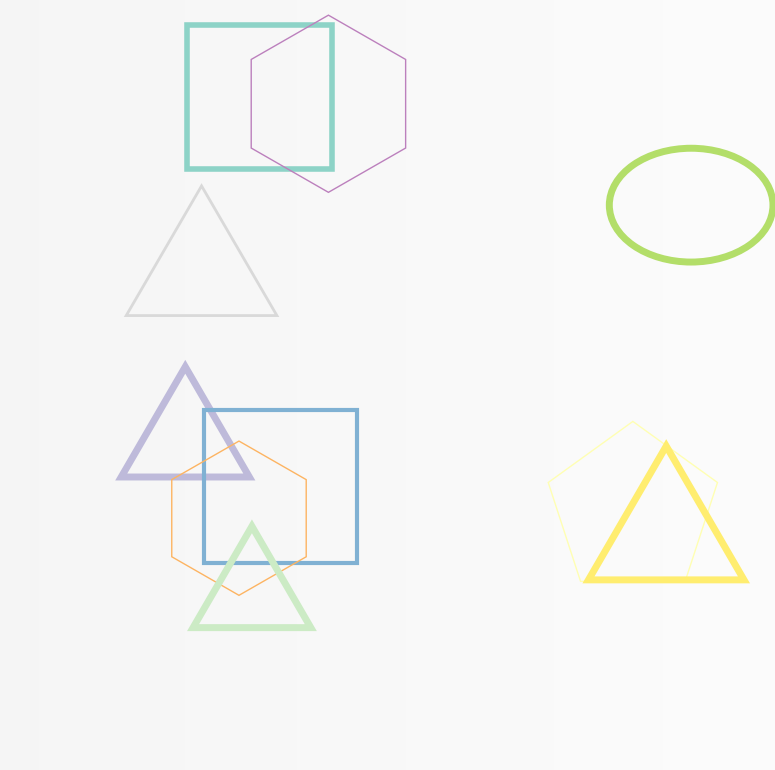[{"shape": "square", "thickness": 2, "radius": 0.47, "center": [0.334, 0.874]}, {"shape": "pentagon", "thickness": 0.5, "radius": 0.57, "center": [0.817, 0.338]}, {"shape": "triangle", "thickness": 2.5, "radius": 0.48, "center": [0.239, 0.428]}, {"shape": "square", "thickness": 1.5, "radius": 0.5, "center": [0.362, 0.368]}, {"shape": "hexagon", "thickness": 0.5, "radius": 0.5, "center": [0.308, 0.327]}, {"shape": "oval", "thickness": 2.5, "radius": 0.53, "center": [0.892, 0.734]}, {"shape": "triangle", "thickness": 1, "radius": 0.56, "center": [0.26, 0.646]}, {"shape": "hexagon", "thickness": 0.5, "radius": 0.58, "center": [0.424, 0.865]}, {"shape": "triangle", "thickness": 2.5, "radius": 0.44, "center": [0.325, 0.229]}, {"shape": "triangle", "thickness": 2.5, "radius": 0.58, "center": [0.86, 0.305]}]